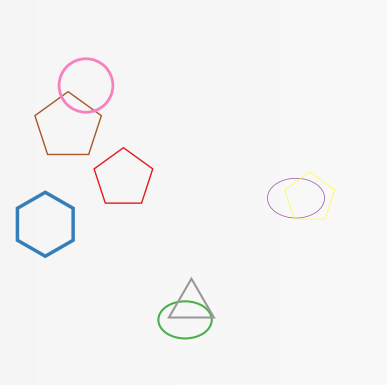[{"shape": "pentagon", "thickness": 1, "radius": 0.4, "center": [0.319, 0.537]}, {"shape": "hexagon", "thickness": 2.5, "radius": 0.42, "center": [0.117, 0.417]}, {"shape": "oval", "thickness": 1.5, "radius": 0.34, "center": [0.478, 0.169]}, {"shape": "oval", "thickness": 0.5, "radius": 0.37, "center": [0.764, 0.485]}, {"shape": "pentagon", "thickness": 0.5, "radius": 0.34, "center": [0.799, 0.486]}, {"shape": "pentagon", "thickness": 1, "radius": 0.45, "center": [0.176, 0.672]}, {"shape": "circle", "thickness": 2, "radius": 0.35, "center": [0.222, 0.778]}, {"shape": "triangle", "thickness": 1.5, "radius": 0.34, "center": [0.494, 0.209]}]